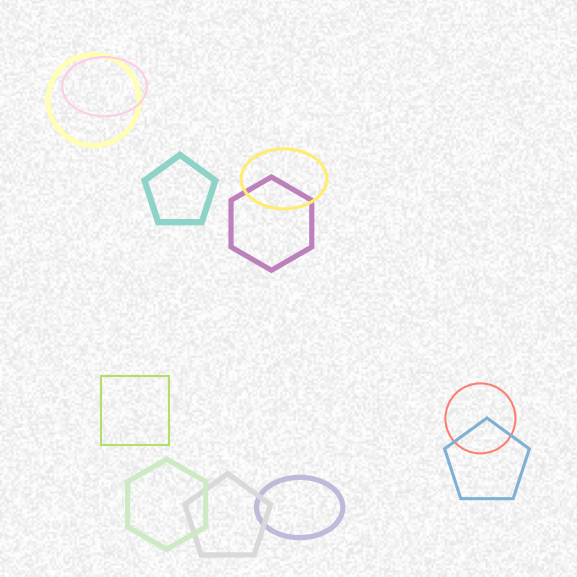[{"shape": "pentagon", "thickness": 3, "radius": 0.32, "center": [0.312, 0.667]}, {"shape": "circle", "thickness": 2.5, "radius": 0.39, "center": [0.162, 0.826]}, {"shape": "oval", "thickness": 2.5, "radius": 0.37, "center": [0.519, 0.12]}, {"shape": "circle", "thickness": 1, "radius": 0.3, "center": [0.832, 0.275]}, {"shape": "pentagon", "thickness": 1.5, "radius": 0.39, "center": [0.843, 0.198]}, {"shape": "square", "thickness": 1, "radius": 0.3, "center": [0.234, 0.288]}, {"shape": "oval", "thickness": 1, "radius": 0.37, "center": [0.181, 0.849]}, {"shape": "pentagon", "thickness": 2.5, "radius": 0.39, "center": [0.394, 0.101]}, {"shape": "hexagon", "thickness": 2.5, "radius": 0.4, "center": [0.47, 0.612]}, {"shape": "hexagon", "thickness": 2.5, "radius": 0.39, "center": [0.289, 0.126]}, {"shape": "oval", "thickness": 1.5, "radius": 0.37, "center": [0.492, 0.689]}]